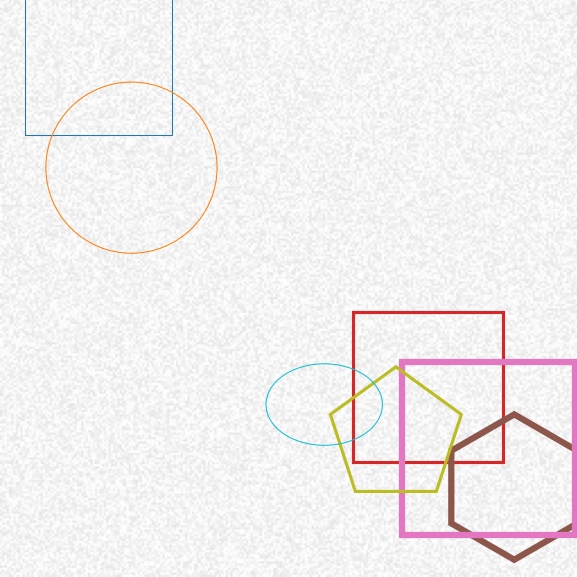[{"shape": "square", "thickness": 0.5, "radius": 0.63, "center": [0.17, 0.893]}, {"shape": "circle", "thickness": 0.5, "radius": 0.74, "center": [0.228, 0.709]}, {"shape": "square", "thickness": 1.5, "radius": 0.65, "center": [0.741, 0.328]}, {"shape": "hexagon", "thickness": 3, "radius": 0.63, "center": [0.89, 0.156]}, {"shape": "square", "thickness": 3, "radius": 0.75, "center": [0.846, 0.223]}, {"shape": "pentagon", "thickness": 1.5, "radius": 0.6, "center": [0.685, 0.245]}, {"shape": "oval", "thickness": 0.5, "radius": 0.5, "center": [0.561, 0.299]}]